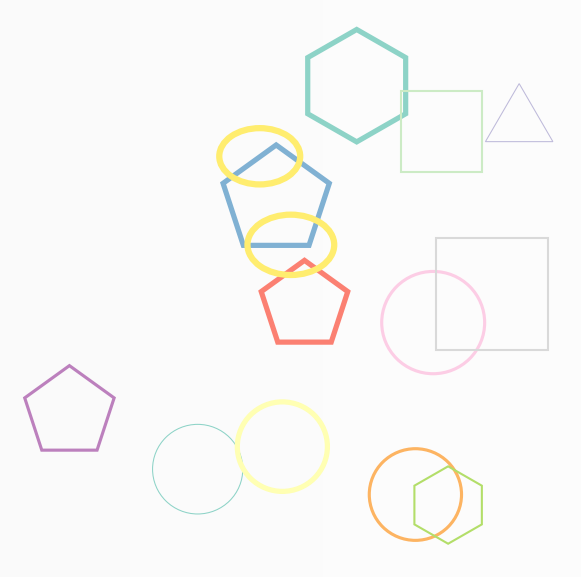[{"shape": "hexagon", "thickness": 2.5, "radius": 0.49, "center": [0.614, 0.851]}, {"shape": "circle", "thickness": 0.5, "radius": 0.39, "center": [0.34, 0.187]}, {"shape": "circle", "thickness": 2.5, "radius": 0.39, "center": [0.486, 0.226]}, {"shape": "triangle", "thickness": 0.5, "radius": 0.34, "center": [0.893, 0.787]}, {"shape": "pentagon", "thickness": 2.5, "radius": 0.39, "center": [0.524, 0.47]}, {"shape": "pentagon", "thickness": 2.5, "radius": 0.48, "center": [0.475, 0.652]}, {"shape": "circle", "thickness": 1.5, "radius": 0.4, "center": [0.715, 0.143]}, {"shape": "hexagon", "thickness": 1, "radius": 0.34, "center": [0.771, 0.125]}, {"shape": "circle", "thickness": 1.5, "radius": 0.44, "center": [0.745, 0.441]}, {"shape": "square", "thickness": 1, "radius": 0.48, "center": [0.847, 0.49]}, {"shape": "pentagon", "thickness": 1.5, "radius": 0.4, "center": [0.119, 0.285]}, {"shape": "square", "thickness": 1, "radius": 0.35, "center": [0.76, 0.772]}, {"shape": "oval", "thickness": 3, "radius": 0.37, "center": [0.5, 0.575]}, {"shape": "oval", "thickness": 3, "radius": 0.35, "center": [0.447, 0.729]}]